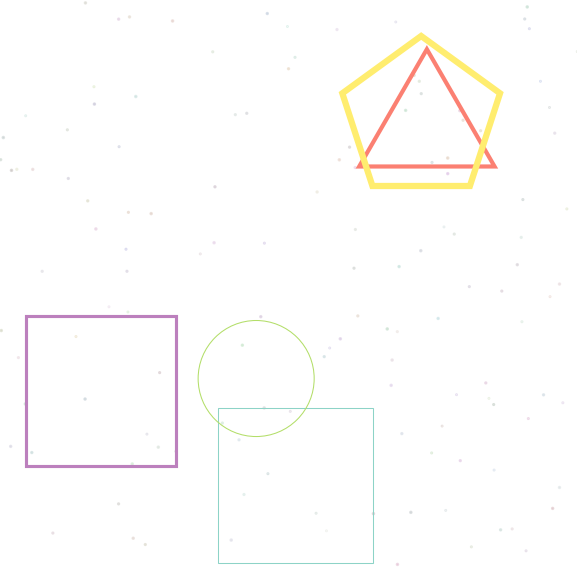[{"shape": "square", "thickness": 0.5, "radius": 0.67, "center": [0.512, 0.158]}, {"shape": "triangle", "thickness": 2, "radius": 0.68, "center": [0.739, 0.779]}, {"shape": "circle", "thickness": 0.5, "radius": 0.5, "center": [0.444, 0.344]}, {"shape": "square", "thickness": 1.5, "radius": 0.65, "center": [0.175, 0.322]}, {"shape": "pentagon", "thickness": 3, "radius": 0.72, "center": [0.729, 0.793]}]